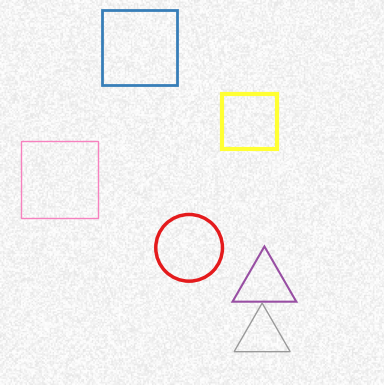[{"shape": "circle", "thickness": 2.5, "radius": 0.43, "center": [0.491, 0.356]}, {"shape": "square", "thickness": 2, "radius": 0.49, "center": [0.362, 0.876]}, {"shape": "triangle", "thickness": 1.5, "radius": 0.48, "center": [0.687, 0.264]}, {"shape": "square", "thickness": 3, "radius": 0.36, "center": [0.649, 0.685]}, {"shape": "square", "thickness": 1, "radius": 0.5, "center": [0.156, 0.533]}, {"shape": "triangle", "thickness": 1, "radius": 0.42, "center": [0.681, 0.129]}]